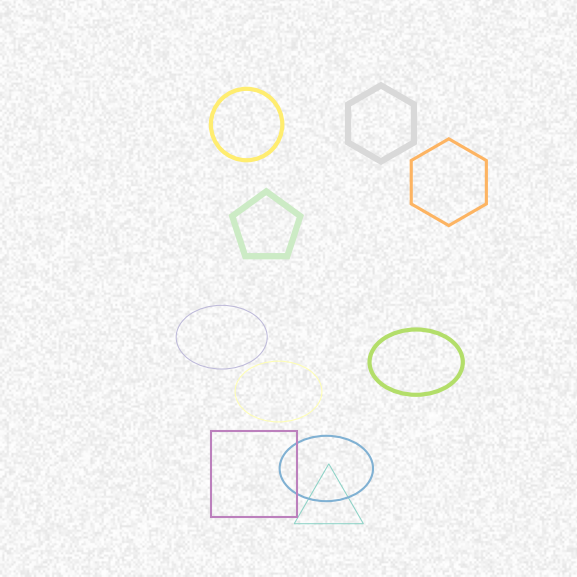[{"shape": "triangle", "thickness": 0.5, "radius": 0.35, "center": [0.569, 0.127]}, {"shape": "oval", "thickness": 0.5, "radius": 0.38, "center": [0.482, 0.321]}, {"shape": "oval", "thickness": 0.5, "radius": 0.39, "center": [0.384, 0.415]}, {"shape": "oval", "thickness": 1, "radius": 0.4, "center": [0.565, 0.188]}, {"shape": "hexagon", "thickness": 1.5, "radius": 0.38, "center": [0.777, 0.684]}, {"shape": "oval", "thickness": 2, "radius": 0.4, "center": [0.721, 0.372]}, {"shape": "hexagon", "thickness": 3, "radius": 0.33, "center": [0.66, 0.785]}, {"shape": "square", "thickness": 1, "radius": 0.37, "center": [0.44, 0.178]}, {"shape": "pentagon", "thickness": 3, "radius": 0.31, "center": [0.461, 0.606]}, {"shape": "circle", "thickness": 2, "radius": 0.31, "center": [0.427, 0.783]}]